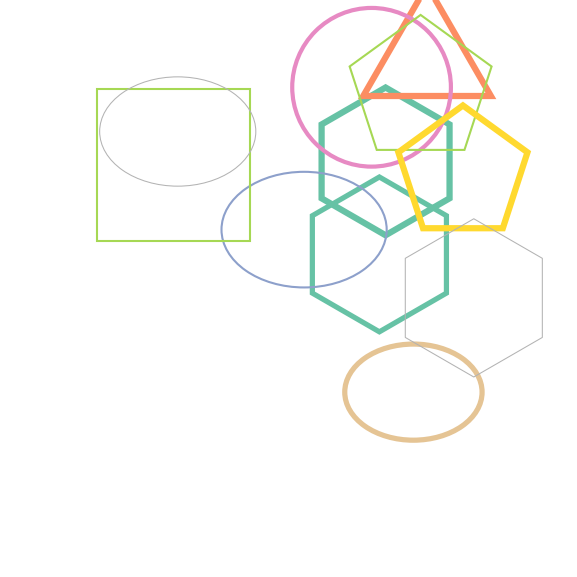[{"shape": "hexagon", "thickness": 3, "radius": 0.64, "center": [0.668, 0.72]}, {"shape": "hexagon", "thickness": 2.5, "radius": 0.67, "center": [0.657, 0.559]}, {"shape": "triangle", "thickness": 3, "radius": 0.64, "center": [0.74, 0.897]}, {"shape": "oval", "thickness": 1, "radius": 0.72, "center": [0.527, 0.602]}, {"shape": "circle", "thickness": 2, "radius": 0.69, "center": [0.643, 0.848]}, {"shape": "pentagon", "thickness": 1, "radius": 0.65, "center": [0.728, 0.844]}, {"shape": "square", "thickness": 1, "radius": 0.66, "center": [0.3, 0.713]}, {"shape": "pentagon", "thickness": 3, "radius": 0.59, "center": [0.802, 0.699]}, {"shape": "oval", "thickness": 2.5, "radius": 0.59, "center": [0.716, 0.32]}, {"shape": "hexagon", "thickness": 0.5, "radius": 0.69, "center": [0.82, 0.483]}, {"shape": "oval", "thickness": 0.5, "radius": 0.68, "center": [0.308, 0.771]}]